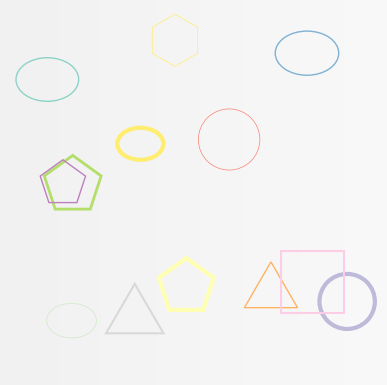[{"shape": "oval", "thickness": 1, "radius": 0.4, "center": [0.122, 0.793]}, {"shape": "pentagon", "thickness": 3, "radius": 0.37, "center": [0.481, 0.255]}, {"shape": "circle", "thickness": 3, "radius": 0.36, "center": [0.896, 0.217]}, {"shape": "circle", "thickness": 0.5, "radius": 0.4, "center": [0.591, 0.638]}, {"shape": "oval", "thickness": 1, "radius": 0.41, "center": [0.792, 0.862]}, {"shape": "triangle", "thickness": 1, "radius": 0.4, "center": [0.699, 0.24]}, {"shape": "pentagon", "thickness": 2, "radius": 0.39, "center": [0.188, 0.519]}, {"shape": "square", "thickness": 1.5, "radius": 0.4, "center": [0.806, 0.267]}, {"shape": "triangle", "thickness": 1.5, "radius": 0.43, "center": [0.348, 0.177]}, {"shape": "pentagon", "thickness": 1, "radius": 0.31, "center": [0.162, 0.524]}, {"shape": "oval", "thickness": 0.5, "radius": 0.32, "center": [0.185, 0.167]}, {"shape": "oval", "thickness": 3, "radius": 0.3, "center": [0.362, 0.627]}, {"shape": "hexagon", "thickness": 0.5, "radius": 0.34, "center": [0.452, 0.895]}]